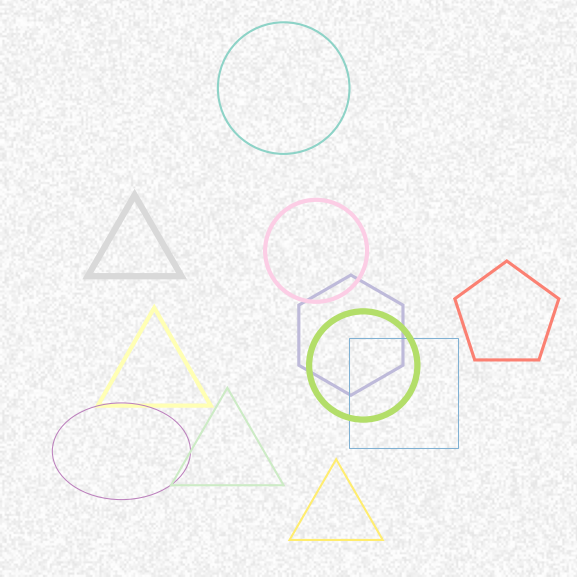[{"shape": "circle", "thickness": 1, "radius": 0.57, "center": [0.491, 0.847]}, {"shape": "triangle", "thickness": 2, "radius": 0.56, "center": [0.267, 0.353]}, {"shape": "hexagon", "thickness": 1.5, "radius": 0.52, "center": [0.608, 0.419]}, {"shape": "pentagon", "thickness": 1.5, "radius": 0.47, "center": [0.878, 0.452]}, {"shape": "square", "thickness": 0.5, "radius": 0.48, "center": [0.699, 0.318]}, {"shape": "circle", "thickness": 3, "radius": 0.47, "center": [0.629, 0.366]}, {"shape": "circle", "thickness": 2, "radius": 0.44, "center": [0.547, 0.565]}, {"shape": "triangle", "thickness": 3, "radius": 0.47, "center": [0.233, 0.568]}, {"shape": "oval", "thickness": 0.5, "radius": 0.6, "center": [0.21, 0.218]}, {"shape": "triangle", "thickness": 1, "radius": 0.56, "center": [0.394, 0.215]}, {"shape": "triangle", "thickness": 1, "radius": 0.47, "center": [0.582, 0.111]}]